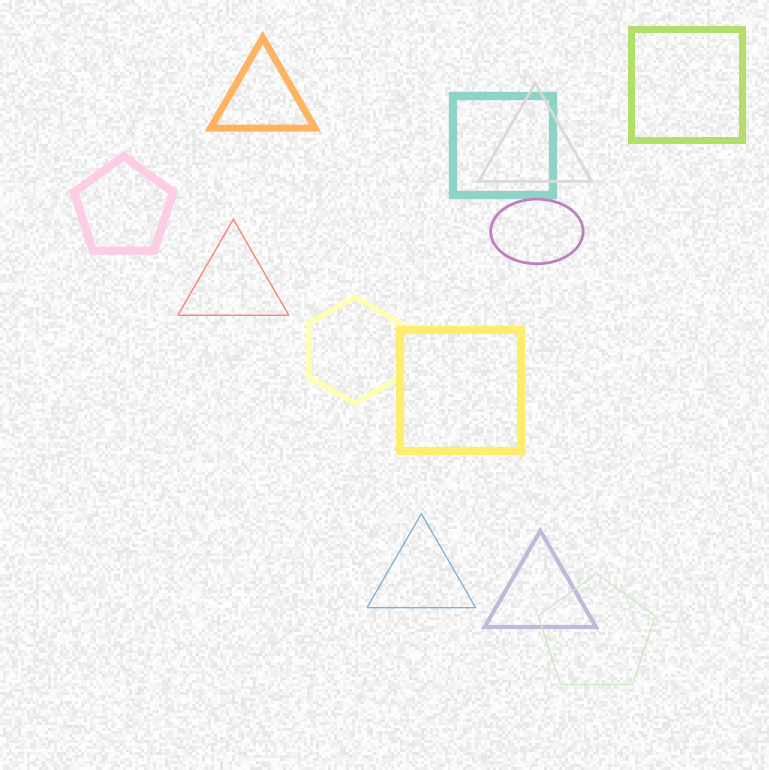[{"shape": "square", "thickness": 3, "radius": 0.32, "center": [0.653, 0.811]}, {"shape": "hexagon", "thickness": 2, "radius": 0.35, "center": [0.461, 0.545]}, {"shape": "triangle", "thickness": 1.5, "radius": 0.42, "center": [0.702, 0.227]}, {"shape": "triangle", "thickness": 0.5, "radius": 0.42, "center": [0.303, 0.632]}, {"shape": "triangle", "thickness": 0.5, "radius": 0.41, "center": [0.547, 0.252]}, {"shape": "triangle", "thickness": 2.5, "radius": 0.39, "center": [0.341, 0.873]}, {"shape": "square", "thickness": 2.5, "radius": 0.36, "center": [0.892, 0.89]}, {"shape": "pentagon", "thickness": 3, "radius": 0.34, "center": [0.16, 0.729]}, {"shape": "triangle", "thickness": 1, "radius": 0.42, "center": [0.695, 0.807]}, {"shape": "oval", "thickness": 1, "radius": 0.3, "center": [0.697, 0.699]}, {"shape": "pentagon", "thickness": 0.5, "radius": 0.4, "center": [0.775, 0.176]}, {"shape": "square", "thickness": 3, "radius": 0.39, "center": [0.599, 0.493]}]